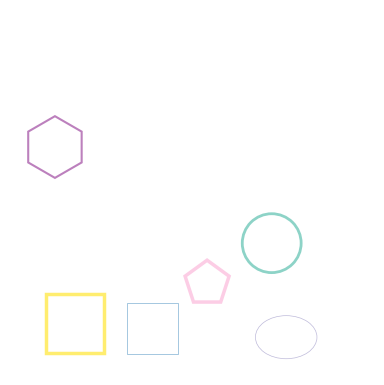[{"shape": "circle", "thickness": 2, "radius": 0.38, "center": [0.706, 0.368]}, {"shape": "oval", "thickness": 0.5, "radius": 0.4, "center": [0.743, 0.124]}, {"shape": "square", "thickness": 0.5, "radius": 0.33, "center": [0.396, 0.147]}, {"shape": "pentagon", "thickness": 2.5, "radius": 0.3, "center": [0.538, 0.264]}, {"shape": "hexagon", "thickness": 1.5, "radius": 0.4, "center": [0.143, 0.618]}, {"shape": "square", "thickness": 2.5, "radius": 0.38, "center": [0.195, 0.16]}]